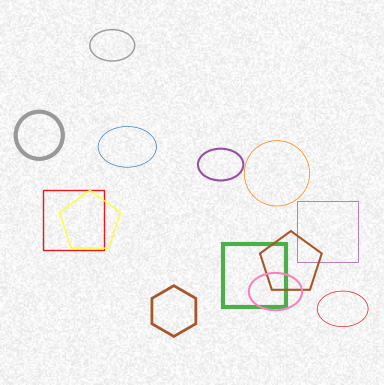[{"shape": "square", "thickness": 1, "radius": 0.39, "center": [0.191, 0.429]}, {"shape": "oval", "thickness": 0.5, "radius": 0.33, "center": [0.89, 0.198]}, {"shape": "oval", "thickness": 0.5, "radius": 0.38, "center": [0.331, 0.619]}, {"shape": "square", "thickness": 3, "radius": 0.41, "center": [0.661, 0.284]}, {"shape": "square", "thickness": 0.5, "radius": 0.4, "center": [0.851, 0.398]}, {"shape": "oval", "thickness": 1.5, "radius": 0.29, "center": [0.573, 0.573]}, {"shape": "circle", "thickness": 0.5, "radius": 0.42, "center": [0.719, 0.55]}, {"shape": "pentagon", "thickness": 1, "radius": 0.42, "center": [0.234, 0.423]}, {"shape": "hexagon", "thickness": 2, "radius": 0.33, "center": [0.452, 0.192]}, {"shape": "pentagon", "thickness": 1.5, "radius": 0.42, "center": [0.756, 0.316]}, {"shape": "oval", "thickness": 1.5, "radius": 0.35, "center": [0.715, 0.243]}, {"shape": "oval", "thickness": 1, "radius": 0.29, "center": [0.292, 0.882]}, {"shape": "circle", "thickness": 3, "radius": 0.31, "center": [0.102, 0.649]}]